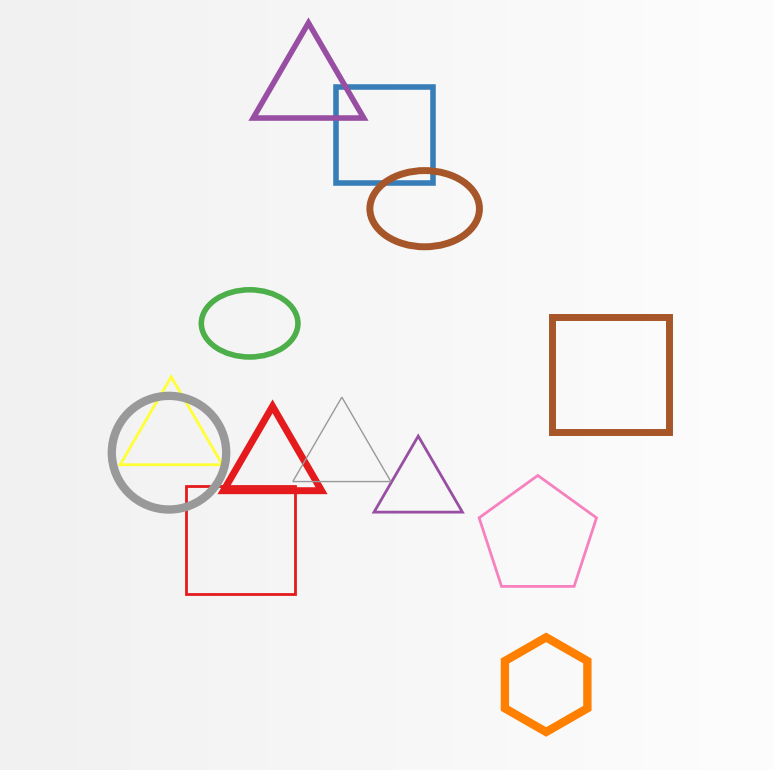[{"shape": "triangle", "thickness": 2.5, "radius": 0.37, "center": [0.352, 0.399]}, {"shape": "square", "thickness": 1, "radius": 0.35, "center": [0.31, 0.298]}, {"shape": "square", "thickness": 2, "radius": 0.31, "center": [0.496, 0.825]}, {"shape": "oval", "thickness": 2, "radius": 0.31, "center": [0.322, 0.58]}, {"shape": "triangle", "thickness": 2, "radius": 0.41, "center": [0.398, 0.888]}, {"shape": "triangle", "thickness": 1, "radius": 0.33, "center": [0.54, 0.368]}, {"shape": "hexagon", "thickness": 3, "radius": 0.31, "center": [0.705, 0.111]}, {"shape": "triangle", "thickness": 1, "radius": 0.38, "center": [0.221, 0.435]}, {"shape": "square", "thickness": 2.5, "radius": 0.38, "center": [0.788, 0.514]}, {"shape": "oval", "thickness": 2.5, "radius": 0.35, "center": [0.548, 0.729]}, {"shape": "pentagon", "thickness": 1, "radius": 0.4, "center": [0.694, 0.303]}, {"shape": "triangle", "thickness": 0.5, "radius": 0.37, "center": [0.441, 0.411]}, {"shape": "circle", "thickness": 3, "radius": 0.37, "center": [0.218, 0.412]}]